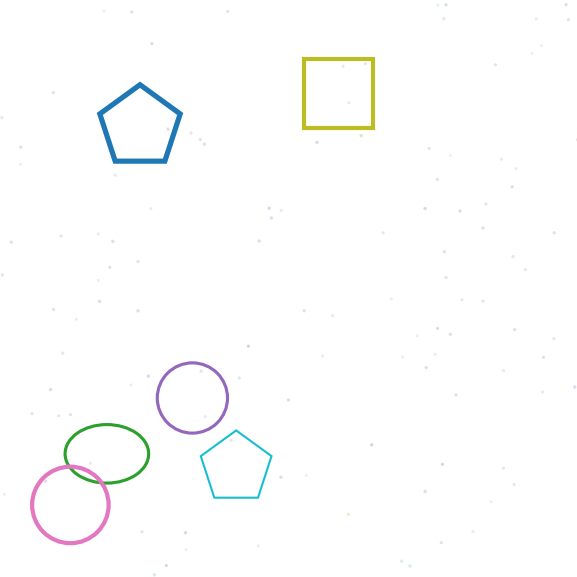[{"shape": "pentagon", "thickness": 2.5, "radius": 0.37, "center": [0.242, 0.779]}, {"shape": "oval", "thickness": 1.5, "radius": 0.36, "center": [0.185, 0.213]}, {"shape": "circle", "thickness": 1.5, "radius": 0.3, "center": [0.333, 0.31]}, {"shape": "circle", "thickness": 2, "radius": 0.33, "center": [0.122, 0.125]}, {"shape": "square", "thickness": 2, "radius": 0.3, "center": [0.586, 0.838]}, {"shape": "pentagon", "thickness": 1, "radius": 0.32, "center": [0.409, 0.189]}]